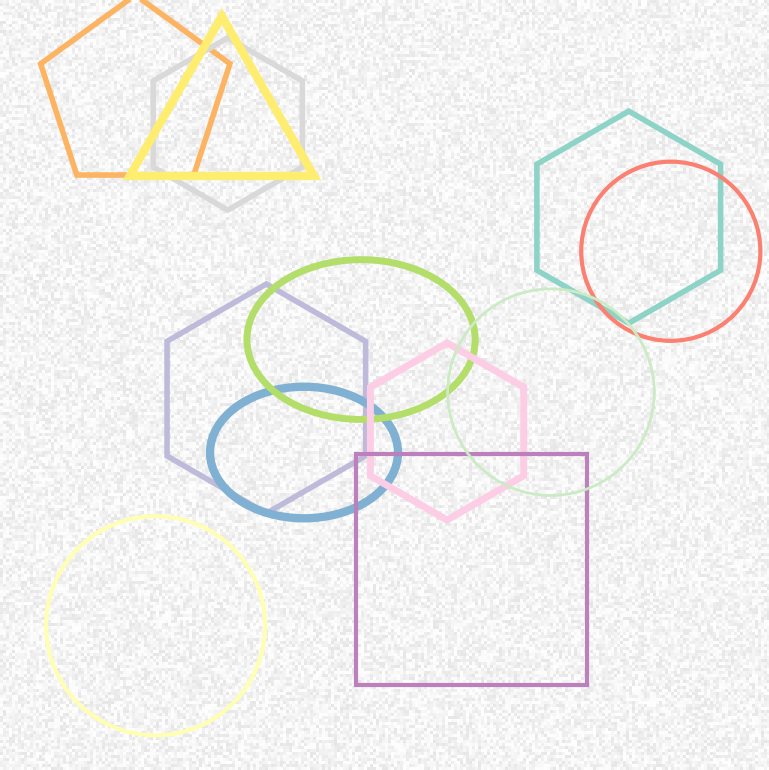[{"shape": "hexagon", "thickness": 2, "radius": 0.69, "center": [0.817, 0.718]}, {"shape": "circle", "thickness": 1.5, "radius": 0.71, "center": [0.202, 0.187]}, {"shape": "hexagon", "thickness": 2, "radius": 0.74, "center": [0.346, 0.482]}, {"shape": "circle", "thickness": 1.5, "radius": 0.58, "center": [0.871, 0.674]}, {"shape": "oval", "thickness": 3, "radius": 0.61, "center": [0.395, 0.412]}, {"shape": "pentagon", "thickness": 2, "radius": 0.65, "center": [0.176, 0.877]}, {"shape": "oval", "thickness": 2.5, "radius": 0.74, "center": [0.469, 0.559]}, {"shape": "hexagon", "thickness": 2.5, "radius": 0.57, "center": [0.581, 0.44]}, {"shape": "hexagon", "thickness": 2, "radius": 0.56, "center": [0.296, 0.839]}, {"shape": "square", "thickness": 1.5, "radius": 0.75, "center": [0.613, 0.261]}, {"shape": "circle", "thickness": 1, "radius": 0.67, "center": [0.715, 0.491]}, {"shape": "triangle", "thickness": 3, "radius": 0.69, "center": [0.288, 0.841]}]